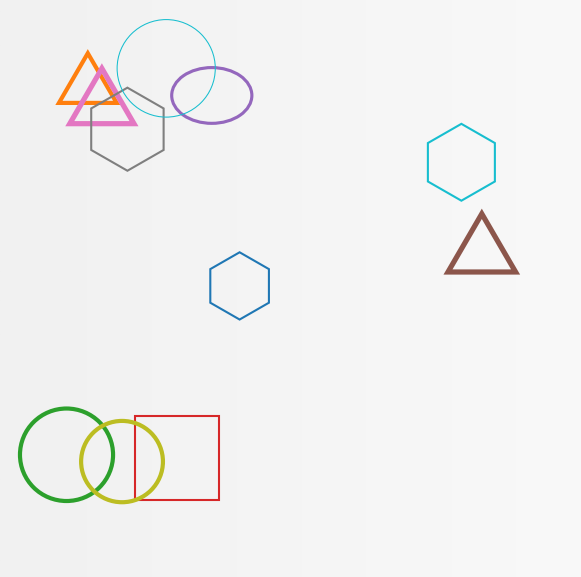[{"shape": "hexagon", "thickness": 1, "radius": 0.29, "center": [0.412, 0.504]}, {"shape": "triangle", "thickness": 2, "radius": 0.29, "center": [0.151, 0.85]}, {"shape": "circle", "thickness": 2, "radius": 0.4, "center": [0.114, 0.212]}, {"shape": "square", "thickness": 1, "radius": 0.36, "center": [0.305, 0.206]}, {"shape": "oval", "thickness": 1.5, "radius": 0.34, "center": [0.364, 0.834]}, {"shape": "triangle", "thickness": 2.5, "radius": 0.34, "center": [0.829, 0.562]}, {"shape": "triangle", "thickness": 2.5, "radius": 0.32, "center": [0.175, 0.817]}, {"shape": "hexagon", "thickness": 1, "radius": 0.36, "center": [0.219, 0.775]}, {"shape": "circle", "thickness": 2, "radius": 0.35, "center": [0.21, 0.2]}, {"shape": "hexagon", "thickness": 1, "radius": 0.33, "center": [0.794, 0.718]}, {"shape": "circle", "thickness": 0.5, "radius": 0.42, "center": [0.286, 0.881]}]